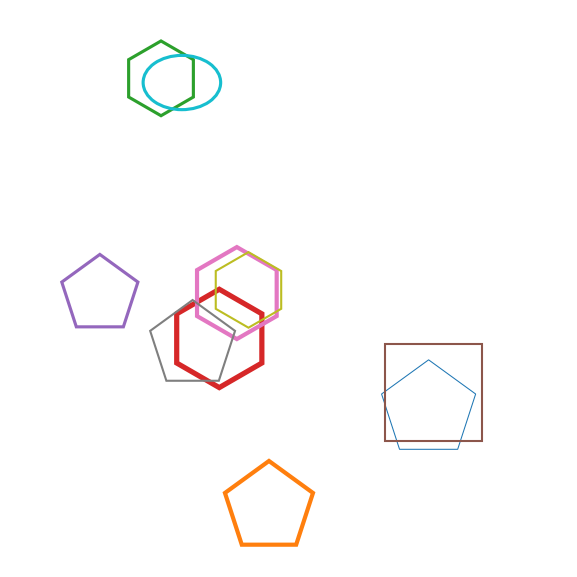[{"shape": "pentagon", "thickness": 0.5, "radius": 0.43, "center": [0.742, 0.29]}, {"shape": "pentagon", "thickness": 2, "radius": 0.4, "center": [0.466, 0.121]}, {"shape": "hexagon", "thickness": 1.5, "radius": 0.32, "center": [0.279, 0.863]}, {"shape": "hexagon", "thickness": 2.5, "radius": 0.43, "center": [0.38, 0.413]}, {"shape": "pentagon", "thickness": 1.5, "radius": 0.35, "center": [0.173, 0.489]}, {"shape": "square", "thickness": 1, "radius": 0.42, "center": [0.751, 0.32]}, {"shape": "hexagon", "thickness": 2, "radius": 0.4, "center": [0.41, 0.492]}, {"shape": "pentagon", "thickness": 1, "radius": 0.39, "center": [0.334, 0.402]}, {"shape": "hexagon", "thickness": 1, "radius": 0.33, "center": [0.43, 0.497]}, {"shape": "oval", "thickness": 1.5, "radius": 0.34, "center": [0.315, 0.856]}]